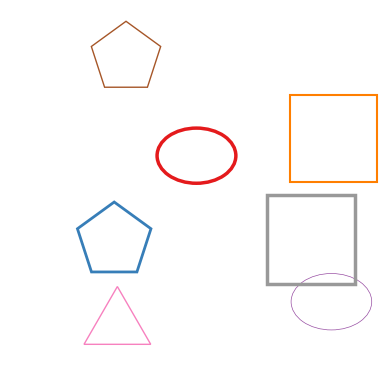[{"shape": "oval", "thickness": 2.5, "radius": 0.51, "center": [0.51, 0.596]}, {"shape": "pentagon", "thickness": 2, "radius": 0.5, "center": [0.297, 0.375]}, {"shape": "oval", "thickness": 0.5, "radius": 0.52, "center": [0.861, 0.216]}, {"shape": "square", "thickness": 1.5, "radius": 0.57, "center": [0.867, 0.64]}, {"shape": "pentagon", "thickness": 1, "radius": 0.47, "center": [0.327, 0.85]}, {"shape": "triangle", "thickness": 1, "radius": 0.5, "center": [0.305, 0.156]}, {"shape": "square", "thickness": 2.5, "radius": 0.58, "center": [0.808, 0.377]}]